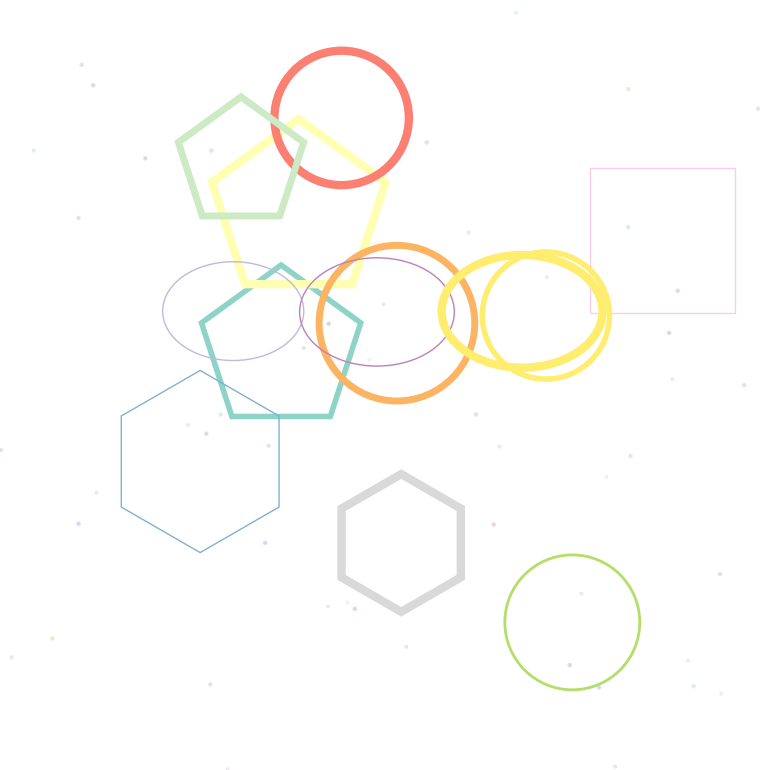[{"shape": "pentagon", "thickness": 2, "radius": 0.54, "center": [0.365, 0.547]}, {"shape": "pentagon", "thickness": 3, "radius": 0.59, "center": [0.388, 0.727]}, {"shape": "oval", "thickness": 0.5, "radius": 0.46, "center": [0.303, 0.596]}, {"shape": "circle", "thickness": 3, "radius": 0.44, "center": [0.444, 0.847]}, {"shape": "hexagon", "thickness": 0.5, "radius": 0.59, "center": [0.26, 0.401]}, {"shape": "circle", "thickness": 2.5, "radius": 0.51, "center": [0.515, 0.58]}, {"shape": "circle", "thickness": 1, "radius": 0.44, "center": [0.743, 0.192]}, {"shape": "square", "thickness": 0.5, "radius": 0.47, "center": [0.86, 0.687]}, {"shape": "hexagon", "thickness": 3, "radius": 0.45, "center": [0.521, 0.295]}, {"shape": "oval", "thickness": 0.5, "radius": 0.5, "center": [0.49, 0.595]}, {"shape": "pentagon", "thickness": 2.5, "radius": 0.43, "center": [0.313, 0.789]}, {"shape": "circle", "thickness": 2, "radius": 0.41, "center": [0.709, 0.59]}, {"shape": "oval", "thickness": 3, "radius": 0.52, "center": [0.678, 0.596]}]